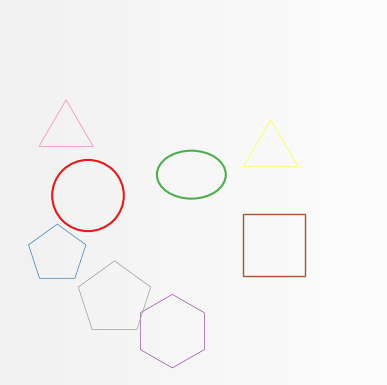[{"shape": "circle", "thickness": 1.5, "radius": 0.46, "center": [0.227, 0.492]}, {"shape": "pentagon", "thickness": 0.5, "radius": 0.39, "center": [0.148, 0.34]}, {"shape": "oval", "thickness": 1.5, "radius": 0.44, "center": [0.494, 0.546]}, {"shape": "hexagon", "thickness": 0.5, "radius": 0.48, "center": [0.445, 0.14]}, {"shape": "triangle", "thickness": 0.5, "radius": 0.4, "center": [0.699, 0.608]}, {"shape": "square", "thickness": 1, "radius": 0.4, "center": [0.707, 0.364]}, {"shape": "triangle", "thickness": 0.5, "radius": 0.4, "center": [0.171, 0.66]}, {"shape": "pentagon", "thickness": 0.5, "radius": 0.49, "center": [0.296, 0.224]}]